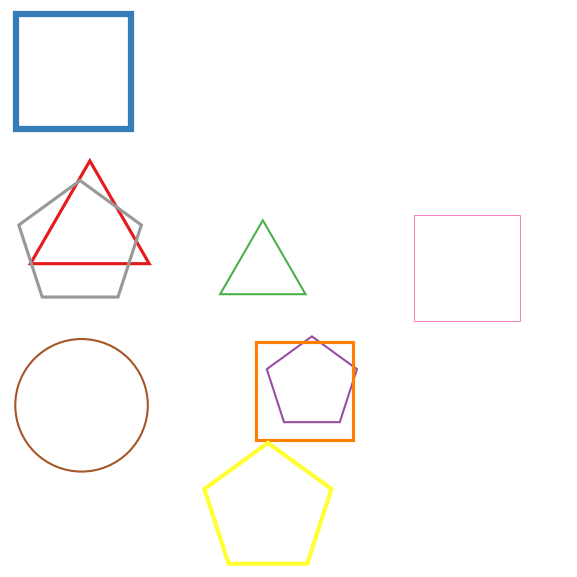[{"shape": "triangle", "thickness": 1.5, "radius": 0.59, "center": [0.156, 0.602]}, {"shape": "square", "thickness": 3, "radius": 0.5, "center": [0.127, 0.875]}, {"shape": "triangle", "thickness": 1, "radius": 0.43, "center": [0.455, 0.532]}, {"shape": "pentagon", "thickness": 1, "radius": 0.41, "center": [0.54, 0.335]}, {"shape": "square", "thickness": 1.5, "radius": 0.42, "center": [0.528, 0.322]}, {"shape": "pentagon", "thickness": 2, "radius": 0.58, "center": [0.464, 0.117]}, {"shape": "circle", "thickness": 1, "radius": 0.57, "center": [0.141, 0.297]}, {"shape": "square", "thickness": 0.5, "radius": 0.46, "center": [0.809, 0.535]}, {"shape": "pentagon", "thickness": 1.5, "radius": 0.56, "center": [0.139, 0.575]}]